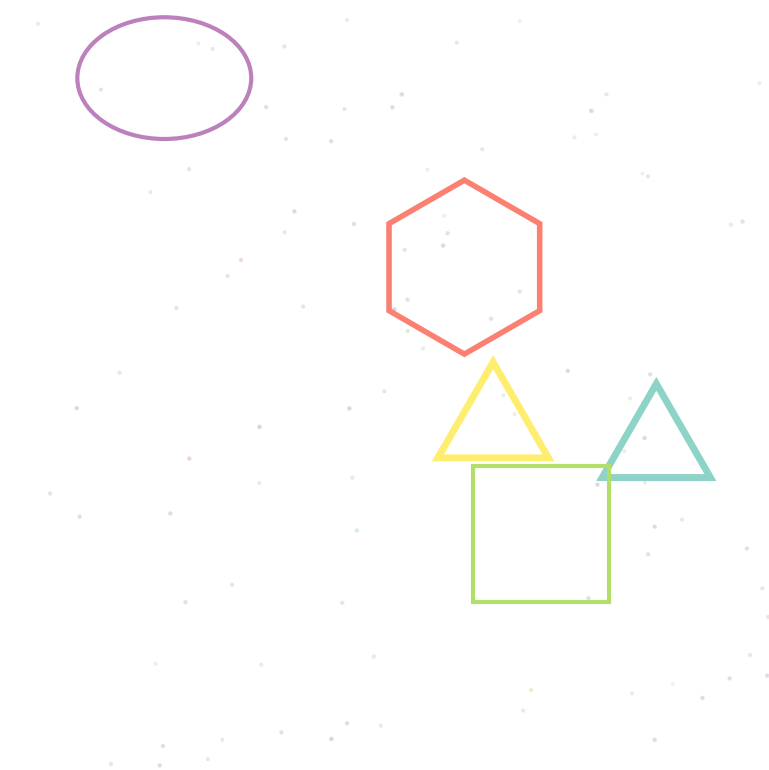[{"shape": "triangle", "thickness": 2.5, "radius": 0.41, "center": [0.852, 0.42]}, {"shape": "hexagon", "thickness": 2, "radius": 0.56, "center": [0.603, 0.653]}, {"shape": "square", "thickness": 1.5, "radius": 0.44, "center": [0.703, 0.307]}, {"shape": "oval", "thickness": 1.5, "radius": 0.56, "center": [0.213, 0.899]}, {"shape": "triangle", "thickness": 2.5, "radius": 0.41, "center": [0.64, 0.447]}]